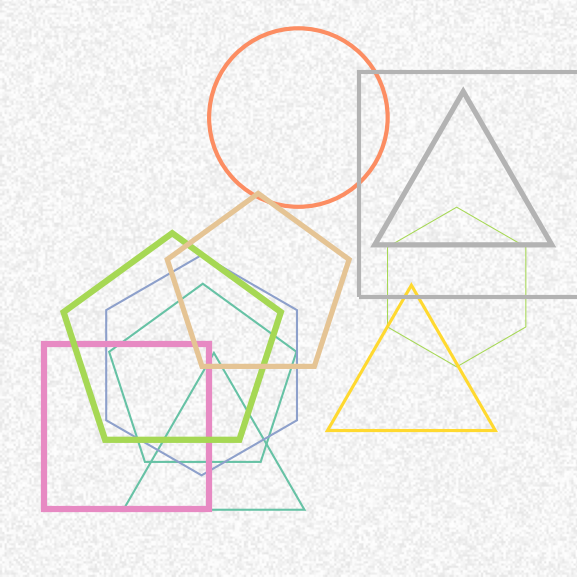[{"shape": "pentagon", "thickness": 1, "radius": 0.85, "center": [0.351, 0.337]}, {"shape": "triangle", "thickness": 1, "radius": 0.91, "center": [0.37, 0.207]}, {"shape": "circle", "thickness": 2, "radius": 0.77, "center": [0.517, 0.796]}, {"shape": "hexagon", "thickness": 1, "radius": 0.95, "center": [0.349, 0.367]}, {"shape": "square", "thickness": 3, "radius": 0.71, "center": [0.219, 0.261]}, {"shape": "hexagon", "thickness": 0.5, "radius": 0.69, "center": [0.791, 0.502]}, {"shape": "pentagon", "thickness": 3, "radius": 0.99, "center": [0.298, 0.398]}, {"shape": "triangle", "thickness": 1.5, "radius": 0.84, "center": [0.712, 0.338]}, {"shape": "pentagon", "thickness": 2.5, "radius": 0.83, "center": [0.447, 0.499]}, {"shape": "triangle", "thickness": 2.5, "radius": 0.89, "center": [0.802, 0.664]}, {"shape": "square", "thickness": 2, "radius": 0.98, "center": [0.816, 0.679]}]